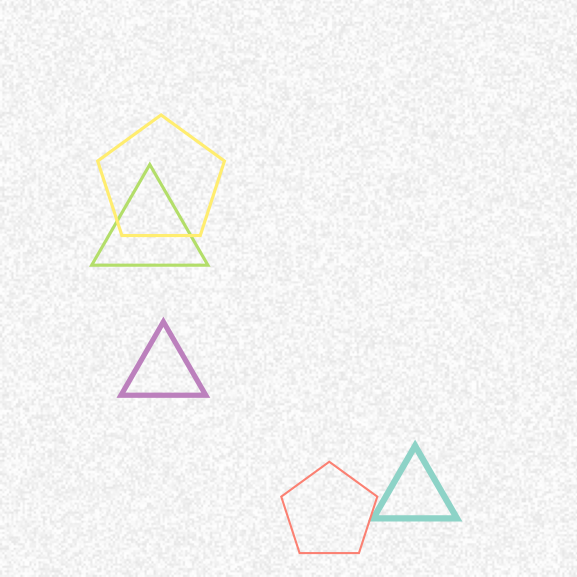[{"shape": "triangle", "thickness": 3, "radius": 0.42, "center": [0.719, 0.143]}, {"shape": "pentagon", "thickness": 1, "radius": 0.44, "center": [0.57, 0.112]}, {"shape": "triangle", "thickness": 1.5, "radius": 0.58, "center": [0.259, 0.598]}, {"shape": "triangle", "thickness": 2.5, "radius": 0.42, "center": [0.283, 0.357]}, {"shape": "pentagon", "thickness": 1.5, "radius": 0.58, "center": [0.279, 0.685]}]